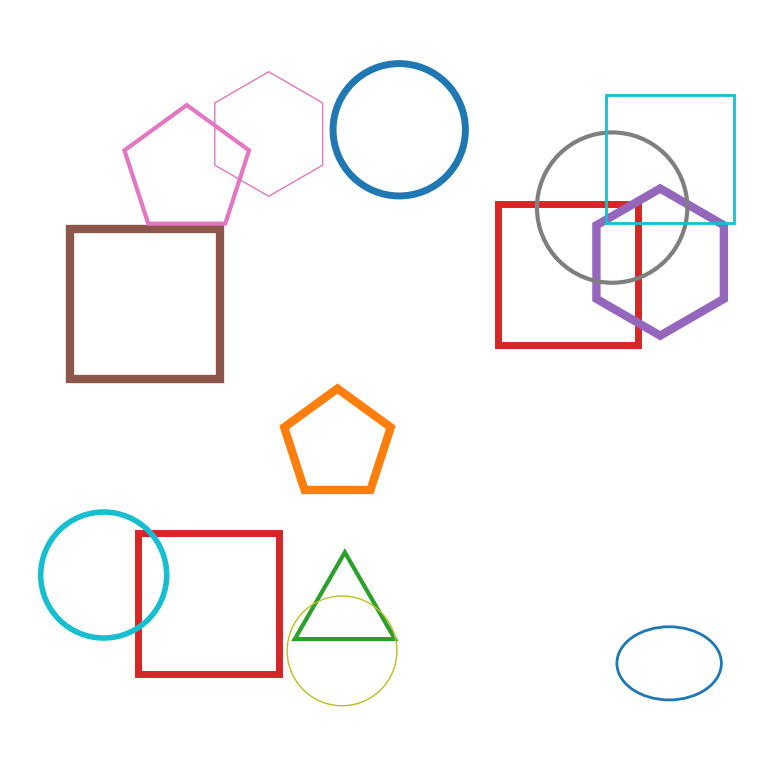[{"shape": "circle", "thickness": 2.5, "radius": 0.43, "center": [0.518, 0.831]}, {"shape": "oval", "thickness": 1, "radius": 0.34, "center": [0.869, 0.139]}, {"shape": "pentagon", "thickness": 3, "radius": 0.36, "center": [0.438, 0.423]}, {"shape": "triangle", "thickness": 1.5, "radius": 0.38, "center": [0.448, 0.208]}, {"shape": "square", "thickness": 2.5, "radius": 0.46, "center": [0.738, 0.643]}, {"shape": "square", "thickness": 2.5, "radius": 0.46, "center": [0.271, 0.216]}, {"shape": "hexagon", "thickness": 3, "radius": 0.48, "center": [0.857, 0.66]}, {"shape": "square", "thickness": 3, "radius": 0.49, "center": [0.188, 0.605]}, {"shape": "pentagon", "thickness": 1.5, "radius": 0.43, "center": [0.243, 0.778]}, {"shape": "hexagon", "thickness": 0.5, "radius": 0.4, "center": [0.349, 0.826]}, {"shape": "circle", "thickness": 1.5, "radius": 0.49, "center": [0.795, 0.73]}, {"shape": "circle", "thickness": 0.5, "radius": 0.36, "center": [0.444, 0.155]}, {"shape": "circle", "thickness": 2, "radius": 0.41, "center": [0.135, 0.253]}, {"shape": "square", "thickness": 1, "radius": 0.41, "center": [0.87, 0.793]}]